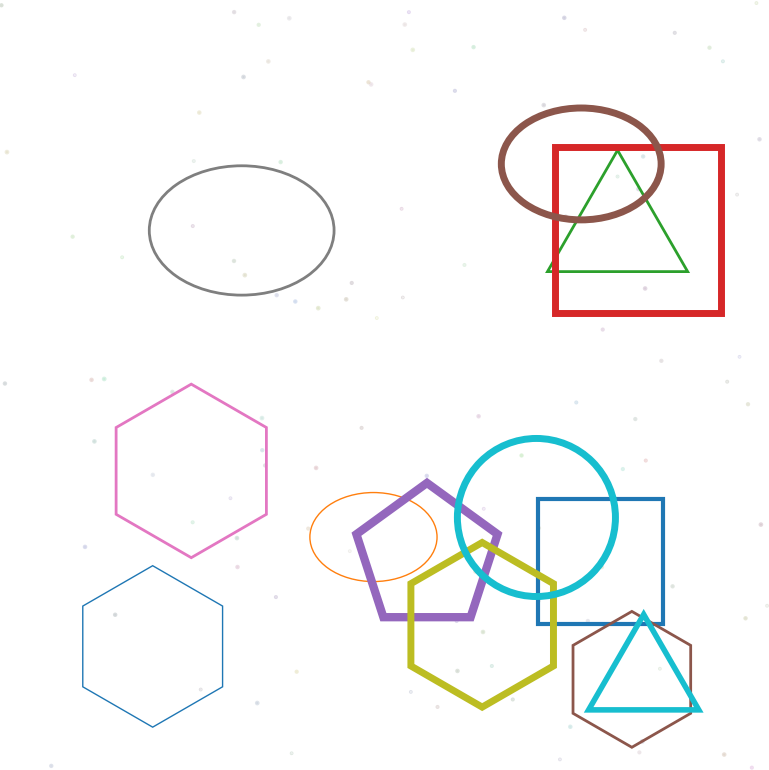[{"shape": "square", "thickness": 1.5, "radius": 0.4, "center": [0.78, 0.271]}, {"shape": "hexagon", "thickness": 0.5, "radius": 0.52, "center": [0.198, 0.16]}, {"shape": "oval", "thickness": 0.5, "radius": 0.41, "center": [0.485, 0.303]}, {"shape": "triangle", "thickness": 1, "radius": 0.53, "center": [0.802, 0.7]}, {"shape": "square", "thickness": 2.5, "radius": 0.54, "center": [0.829, 0.702]}, {"shape": "pentagon", "thickness": 3, "radius": 0.48, "center": [0.555, 0.276]}, {"shape": "oval", "thickness": 2.5, "radius": 0.52, "center": [0.755, 0.787]}, {"shape": "hexagon", "thickness": 1, "radius": 0.44, "center": [0.821, 0.118]}, {"shape": "hexagon", "thickness": 1, "radius": 0.56, "center": [0.248, 0.388]}, {"shape": "oval", "thickness": 1, "radius": 0.6, "center": [0.314, 0.701]}, {"shape": "hexagon", "thickness": 2.5, "radius": 0.53, "center": [0.626, 0.189]}, {"shape": "circle", "thickness": 2.5, "radius": 0.51, "center": [0.697, 0.328]}, {"shape": "triangle", "thickness": 2, "radius": 0.41, "center": [0.836, 0.119]}]